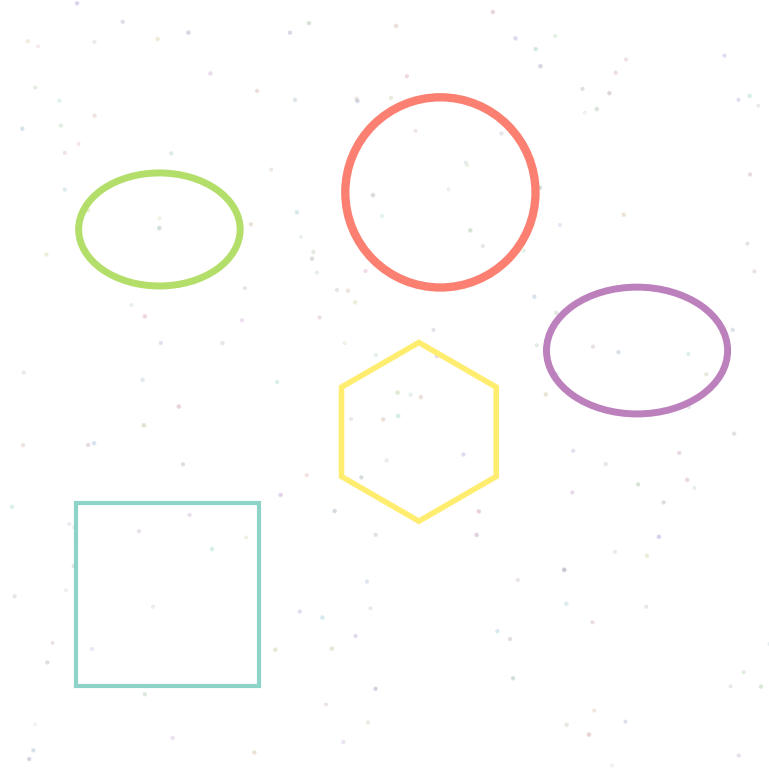[{"shape": "square", "thickness": 1.5, "radius": 0.59, "center": [0.218, 0.227]}, {"shape": "circle", "thickness": 3, "radius": 0.62, "center": [0.572, 0.75]}, {"shape": "oval", "thickness": 2.5, "radius": 0.52, "center": [0.207, 0.702]}, {"shape": "oval", "thickness": 2.5, "radius": 0.59, "center": [0.827, 0.545]}, {"shape": "hexagon", "thickness": 2, "radius": 0.58, "center": [0.544, 0.439]}]